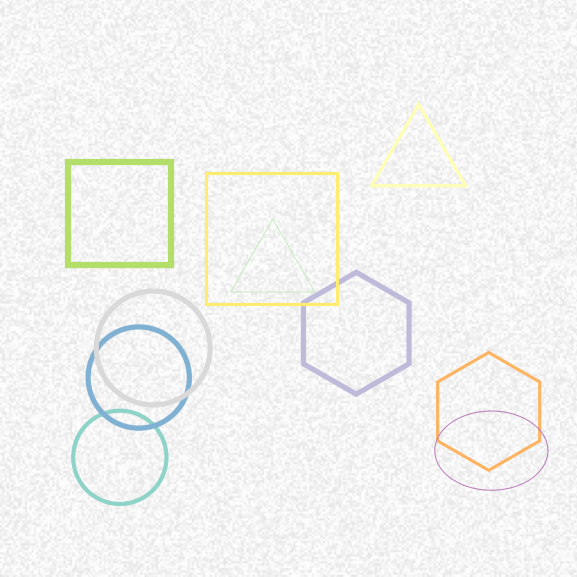[{"shape": "circle", "thickness": 2, "radius": 0.4, "center": [0.207, 0.207]}, {"shape": "triangle", "thickness": 1.5, "radius": 0.47, "center": [0.725, 0.724]}, {"shape": "hexagon", "thickness": 2.5, "radius": 0.53, "center": [0.617, 0.422]}, {"shape": "circle", "thickness": 2.5, "radius": 0.44, "center": [0.24, 0.345]}, {"shape": "hexagon", "thickness": 1.5, "radius": 0.51, "center": [0.846, 0.287]}, {"shape": "square", "thickness": 3, "radius": 0.44, "center": [0.207, 0.629]}, {"shape": "circle", "thickness": 2.5, "radius": 0.49, "center": [0.265, 0.397]}, {"shape": "oval", "thickness": 0.5, "radius": 0.49, "center": [0.851, 0.219]}, {"shape": "triangle", "thickness": 0.5, "radius": 0.42, "center": [0.472, 0.536]}, {"shape": "square", "thickness": 1.5, "radius": 0.57, "center": [0.471, 0.586]}]